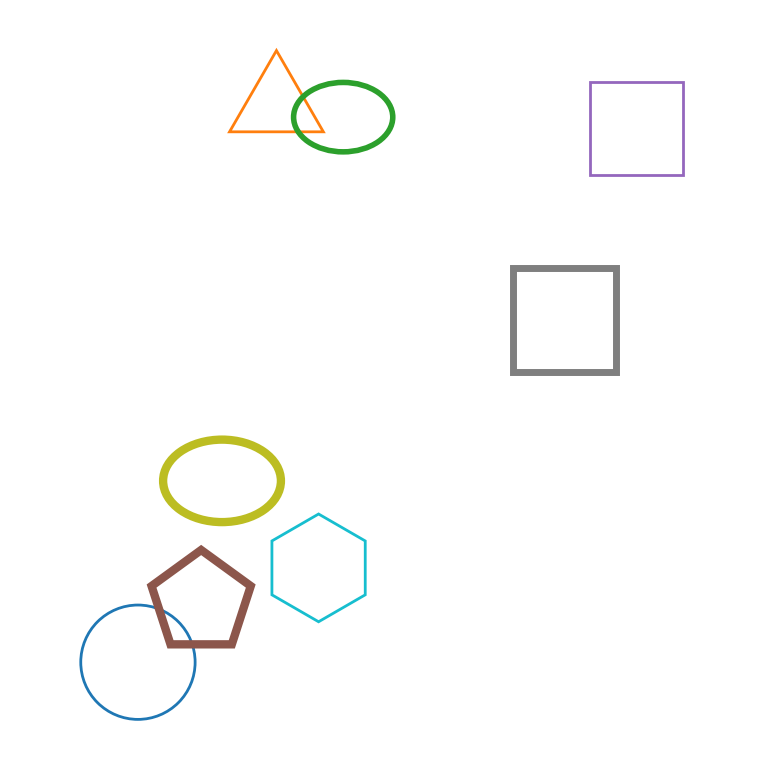[{"shape": "circle", "thickness": 1, "radius": 0.37, "center": [0.179, 0.14]}, {"shape": "triangle", "thickness": 1, "radius": 0.35, "center": [0.359, 0.864]}, {"shape": "oval", "thickness": 2, "radius": 0.32, "center": [0.446, 0.848]}, {"shape": "square", "thickness": 1, "radius": 0.3, "center": [0.826, 0.834]}, {"shape": "pentagon", "thickness": 3, "radius": 0.34, "center": [0.261, 0.218]}, {"shape": "square", "thickness": 2.5, "radius": 0.34, "center": [0.733, 0.585]}, {"shape": "oval", "thickness": 3, "radius": 0.38, "center": [0.288, 0.376]}, {"shape": "hexagon", "thickness": 1, "radius": 0.35, "center": [0.414, 0.262]}]